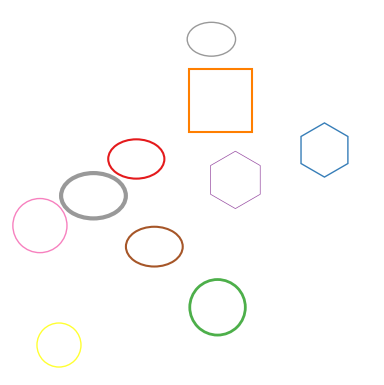[{"shape": "oval", "thickness": 1.5, "radius": 0.36, "center": [0.354, 0.587]}, {"shape": "hexagon", "thickness": 1, "radius": 0.35, "center": [0.843, 0.61]}, {"shape": "circle", "thickness": 2, "radius": 0.36, "center": [0.565, 0.202]}, {"shape": "hexagon", "thickness": 0.5, "radius": 0.37, "center": [0.611, 0.533]}, {"shape": "square", "thickness": 1.5, "radius": 0.41, "center": [0.572, 0.739]}, {"shape": "circle", "thickness": 1, "radius": 0.29, "center": [0.153, 0.104]}, {"shape": "oval", "thickness": 1.5, "radius": 0.37, "center": [0.401, 0.359]}, {"shape": "circle", "thickness": 1, "radius": 0.35, "center": [0.104, 0.414]}, {"shape": "oval", "thickness": 1, "radius": 0.31, "center": [0.549, 0.898]}, {"shape": "oval", "thickness": 3, "radius": 0.42, "center": [0.243, 0.492]}]